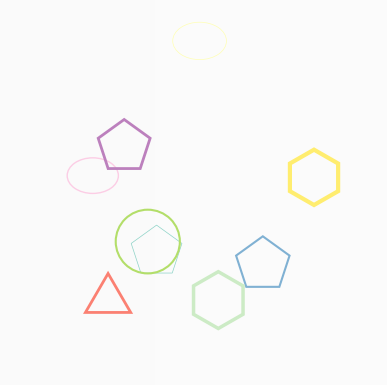[{"shape": "pentagon", "thickness": 0.5, "radius": 0.34, "center": [0.404, 0.346]}, {"shape": "oval", "thickness": 0.5, "radius": 0.35, "center": [0.515, 0.894]}, {"shape": "triangle", "thickness": 2, "radius": 0.34, "center": [0.279, 0.222]}, {"shape": "pentagon", "thickness": 1.5, "radius": 0.36, "center": [0.678, 0.314]}, {"shape": "circle", "thickness": 1.5, "radius": 0.41, "center": [0.381, 0.373]}, {"shape": "oval", "thickness": 1, "radius": 0.33, "center": [0.239, 0.544]}, {"shape": "pentagon", "thickness": 2, "radius": 0.35, "center": [0.32, 0.619]}, {"shape": "hexagon", "thickness": 2.5, "radius": 0.37, "center": [0.563, 0.221]}, {"shape": "hexagon", "thickness": 3, "radius": 0.36, "center": [0.81, 0.539]}]